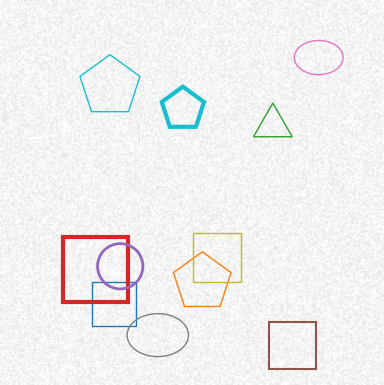[{"shape": "square", "thickness": 1, "radius": 0.29, "center": [0.295, 0.21]}, {"shape": "pentagon", "thickness": 1, "radius": 0.39, "center": [0.525, 0.268]}, {"shape": "triangle", "thickness": 1, "radius": 0.29, "center": [0.709, 0.674]}, {"shape": "square", "thickness": 3, "radius": 0.42, "center": [0.248, 0.301]}, {"shape": "circle", "thickness": 2, "radius": 0.29, "center": [0.312, 0.308]}, {"shape": "square", "thickness": 1.5, "radius": 0.3, "center": [0.759, 0.103]}, {"shape": "oval", "thickness": 1, "radius": 0.32, "center": [0.828, 0.85]}, {"shape": "oval", "thickness": 1, "radius": 0.4, "center": [0.41, 0.129]}, {"shape": "square", "thickness": 1, "radius": 0.32, "center": [0.564, 0.331]}, {"shape": "pentagon", "thickness": 3, "radius": 0.29, "center": [0.475, 0.717]}, {"shape": "pentagon", "thickness": 1, "radius": 0.41, "center": [0.286, 0.776]}]